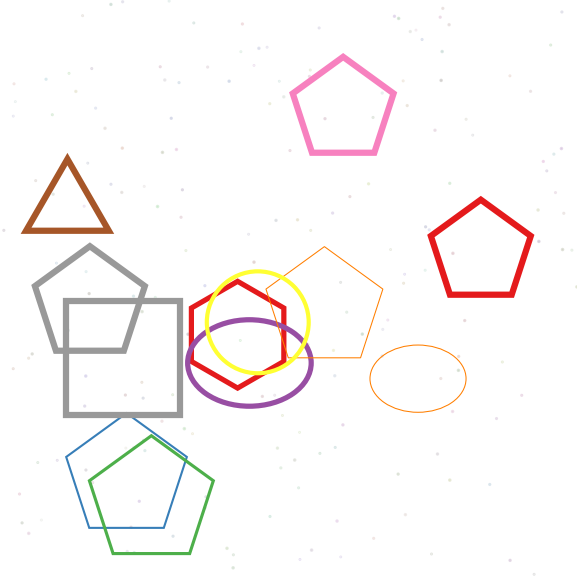[{"shape": "hexagon", "thickness": 2.5, "radius": 0.46, "center": [0.411, 0.42]}, {"shape": "pentagon", "thickness": 3, "radius": 0.45, "center": [0.833, 0.562]}, {"shape": "pentagon", "thickness": 1, "radius": 0.55, "center": [0.219, 0.174]}, {"shape": "pentagon", "thickness": 1.5, "radius": 0.56, "center": [0.262, 0.132]}, {"shape": "oval", "thickness": 2.5, "radius": 0.53, "center": [0.432, 0.371]}, {"shape": "oval", "thickness": 0.5, "radius": 0.42, "center": [0.724, 0.343]}, {"shape": "pentagon", "thickness": 0.5, "radius": 0.53, "center": [0.562, 0.466]}, {"shape": "circle", "thickness": 2, "radius": 0.44, "center": [0.446, 0.441]}, {"shape": "triangle", "thickness": 3, "radius": 0.41, "center": [0.117, 0.641]}, {"shape": "pentagon", "thickness": 3, "radius": 0.46, "center": [0.594, 0.809]}, {"shape": "square", "thickness": 3, "radius": 0.5, "center": [0.213, 0.379]}, {"shape": "pentagon", "thickness": 3, "radius": 0.5, "center": [0.156, 0.473]}]